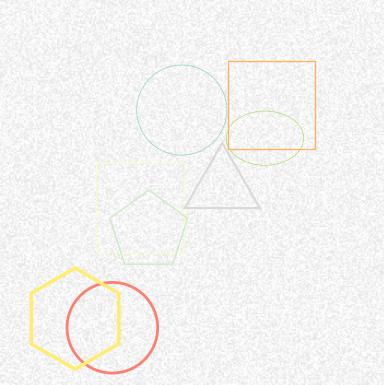[{"shape": "circle", "thickness": 0.5, "radius": 0.59, "center": [0.472, 0.714]}, {"shape": "square", "thickness": 0.5, "radius": 0.57, "center": [0.364, 0.461]}, {"shape": "circle", "thickness": 2, "radius": 0.59, "center": [0.292, 0.149]}, {"shape": "square", "thickness": 1, "radius": 0.57, "center": [0.705, 0.727]}, {"shape": "oval", "thickness": 0.5, "radius": 0.5, "center": [0.688, 0.641]}, {"shape": "triangle", "thickness": 1.5, "radius": 0.56, "center": [0.577, 0.516]}, {"shape": "pentagon", "thickness": 1, "radius": 0.53, "center": [0.386, 0.4]}, {"shape": "hexagon", "thickness": 2.5, "radius": 0.66, "center": [0.195, 0.172]}]